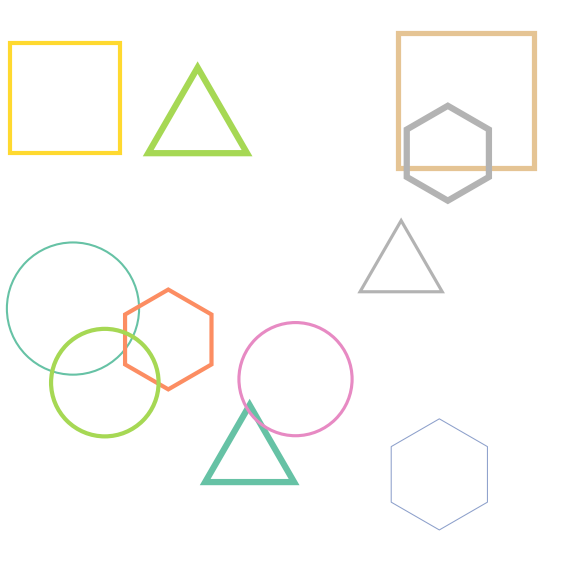[{"shape": "triangle", "thickness": 3, "radius": 0.44, "center": [0.432, 0.209]}, {"shape": "circle", "thickness": 1, "radius": 0.57, "center": [0.126, 0.465]}, {"shape": "hexagon", "thickness": 2, "radius": 0.43, "center": [0.291, 0.411]}, {"shape": "hexagon", "thickness": 0.5, "radius": 0.48, "center": [0.761, 0.178]}, {"shape": "circle", "thickness": 1.5, "radius": 0.49, "center": [0.512, 0.343]}, {"shape": "circle", "thickness": 2, "radius": 0.47, "center": [0.182, 0.337]}, {"shape": "triangle", "thickness": 3, "radius": 0.49, "center": [0.342, 0.783]}, {"shape": "square", "thickness": 2, "radius": 0.47, "center": [0.113, 0.83]}, {"shape": "square", "thickness": 2.5, "radius": 0.59, "center": [0.807, 0.825]}, {"shape": "triangle", "thickness": 1.5, "radius": 0.41, "center": [0.695, 0.535]}, {"shape": "hexagon", "thickness": 3, "radius": 0.41, "center": [0.775, 0.734]}]